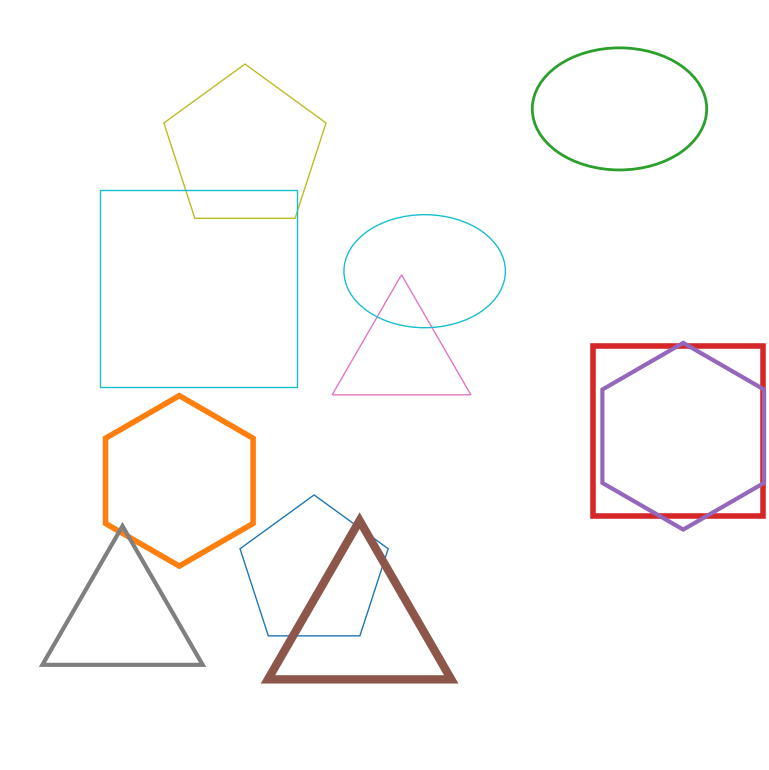[{"shape": "pentagon", "thickness": 0.5, "radius": 0.51, "center": [0.408, 0.256]}, {"shape": "hexagon", "thickness": 2, "radius": 0.55, "center": [0.233, 0.375]}, {"shape": "oval", "thickness": 1, "radius": 0.57, "center": [0.805, 0.859]}, {"shape": "square", "thickness": 2, "radius": 0.55, "center": [0.881, 0.44]}, {"shape": "hexagon", "thickness": 1.5, "radius": 0.61, "center": [0.887, 0.433]}, {"shape": "triangle", "thickness": 3, "radius": 0.69, "center": [0.467, 0.186]}, {"shape": "triangle", "thickness": 0.5, "radius": 0.52, "center": [0.521, 0.539]}, {"shape": "triangle", "thickness": 1.5, "radius": 0.6, "center": [0.159, 0.197]}, {"shape": "pentagon", "thickness": 0.5, "radius": 0.55, "center": [0.318, 0.806]}, {"shape": "square", "thickness": 0.5, "radius": 0.64, "center": [0.258, 0.625]}, {"shape": "oval", "thickness": 0.5, "radius": 0.52, "center": [0.552, 0.648]}]